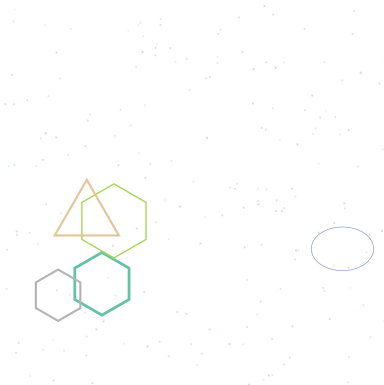[{"shape": "hexagon", "thickness": 2, "radius": 0.41, "center": [0.265, 0.263]}, {"shape": "oval", "thickness": 0.5, "radius": 0.41, "center": [0.89, 0.354]}, {"shape": "hexagon", "thickness": 1, "radius": 0.48, "center": [0.296, 0.426]}, {"shape": "triangle", "thickness": 1.5, "radius": 0.48, "center": [0.225, 0.437]}, {"shape": "hexagon", "thickness": 1.5, "radius": 0.33, "center": [0.151, 0.233]}]